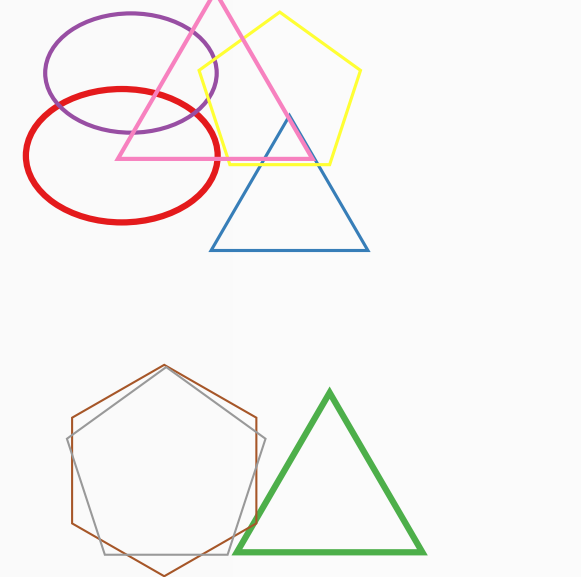[{"shape": "oval", "thickness": 3, "radius": 0.82, "center": [0.21, 0.729]}, {"shape": "triangle", "thickness": 1.5, "radius": 0.78, "center": [0.498, 0.643]}, {"shape": "triangle", "thickness": 3, "radius": 0.92, "center": [0.567, 0.135]}, {"shape": "oval", "thickness": 2, "radius": 0.74, "center": [0.225, 0.873]}, {"shape": "pentagon", "thickness": 1.5, "radius": 0.73, "center": [0.481, 0.832]}, {"shape": "hexagon", "thickness": 1, "radius": 0.92, "center": [0.283, 0.184]}, {"shape": "triangle", "thickness": 2, "radius": 0.97, "center": [0.37, 0.821]}, {"shape": "pentagon", "thickness": 1, "radius": 0.9, "center": [0.286, 0.184]}]